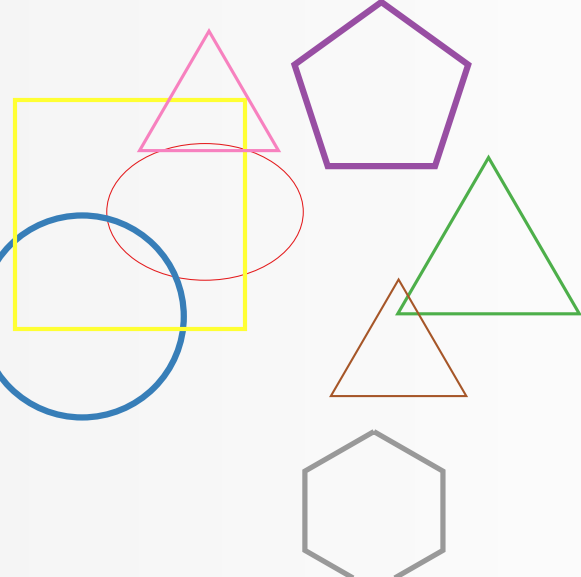[{"shape": "oval", "thickness": 0.5, "radius": 0.85, "center": [0.353, 0.632]}, {"shape": "circle", "thickness": 3, "radius": 0.87, "center": [0.141, 0.451]}, {"shape": "triangle", "thickness": 1.5, "radius": 0.9, "center": [0.84, 0.546]}, {"shape": "pentagon", "thickness": 3, "radius": 0.79, "center": [0.656, 0.839]}, {"shape": "square", "thickness": 2, "radius": 0.99, "center": [0.224, 0.628]}, {"shape": "triangle", "thickness": 1, "radius": 0.67, "center": [0.686, 0.381]}, {"shape": "triangle", "thickness": 1.5, "radius": 0.69, "center": [0.36, 0.807]}, {"shape": "hexagon", "thickness": 2.5, "radius": 0.69, "center": [0.643, 0.115]}]